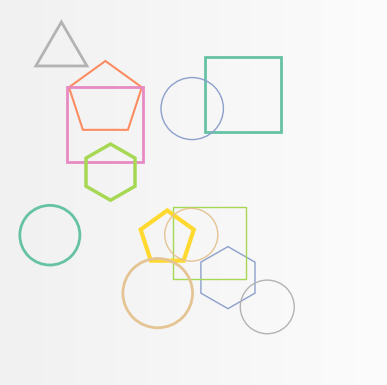[{"shape": "circle", "thickness": 2, "radius": 0.39, "center": [0.129, 0.389]}, {"shape": "square", "thickness": 2, "radius": 0.49, "center": [0.628, 0.755]}, {"shape": "pentagon", "thickness": 1.5, "radius": 0.49, "center": [0.272, 0.743]}, {"shape": "hexagon", "thickness": 1, "radius": 0.4, "center": [0.588, 0.279]}, {"shape": "circle", "thickness": 1, "radius": 0.4, "center": [0.496, 0.718]}, {"shape": "square", "thickness": 2, "radius": 0.49, "center": [0.271, 0.677]}, {"shape": "hexagon", "thickness": 2.5, "radius": 0.36, "center": [0.285, 0.553]}, {"shape": "square", "thickness": 1, "radius": 0.47, "center": [0.542, 0.369]}, {"shape": "pentagon", "thickness": 3, "radius": 0.36, "center": [0.432, 0.381]}, {"shape": "circle", "thickness": 2, "radius": 0.45, "center": [0.407, 0.239]}, {"shape": "circle", "thickness": 1, "radius": 0.34, "center": [0.494, 0.39]}, {"shape": "triangle", "thickness": 2, "radius": 0.38, "center": [0.158, 0.867]}, {"shape": "circle", "thickness": 1, "radius": 0.35, "center": [0.69, 0.203]}]